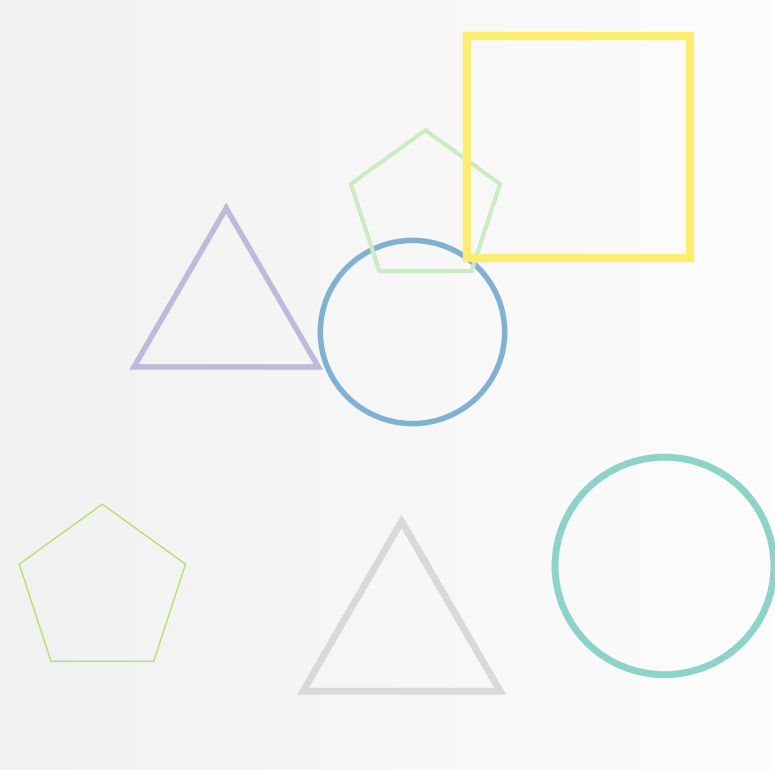[{"shape": "circle", "thickness": 2.5, "radius": 0.71, "center": [0.857, 0.265]}, {"shape": "triangle", "thickness": 2, "radius": 0.69, "center": [0.292, 0.592]}, {"shape": "circle", "thickness": 2, "radius": 0.59, "center": [0.532, 0.569]}, {"shape": "pentagon", "thickness": 0.5, "radius": 0.56, "center": [0.132, 0.232]}, {"shape": "triangle", "thickness": 2.5, "radius": 0.74, "center": [0.518, 0.176]}, {"shape": "pentagon", "thickness": 1.5, "radius": 0.51, "center": [0.549, 0.73]}, {"shape": "square", "thickness": 3, "radius": 0.72, "center": [0.747, 0.809]}]